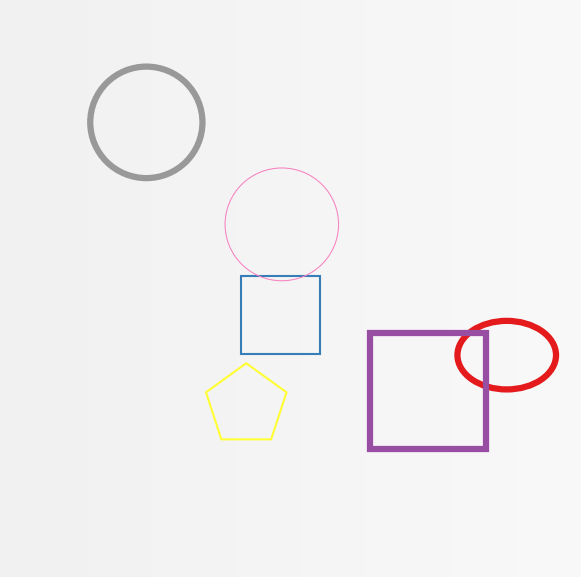[{"shape": "oval", "thickness": 3, "radius": 0.42, "center": [0.872, 0.384]}, {"shape": "square", "thickness": 1, "radius": 0.34, "center": [0.483, 0.454]}, {"shape": "square", "thickness": 3, "radius": 0.5, "center": [0.736, 0.322]}, {"shape": "pentagon", "thickness": 1, "radius": 0.36, "center": [0.424, 0.297]}, {"shape": "circle", "thickness": 0.5, "radius": 0.49, "center": [0.485, 0.611]}, {"shape": "circle", "thickness": 3, "radius": 0.48, "center": [0.252, 0.787]}]